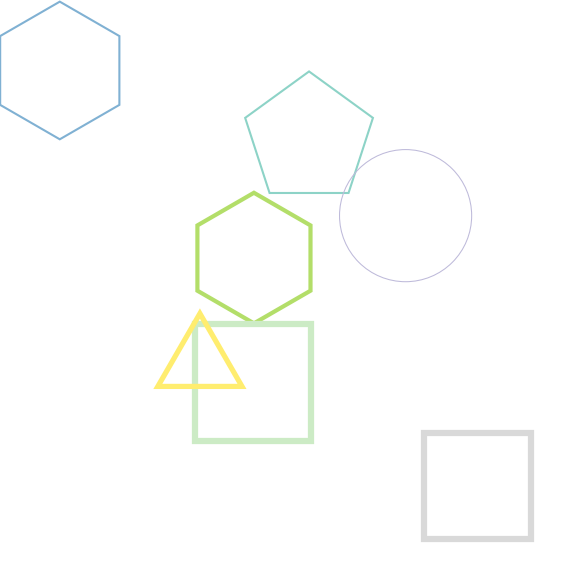[{"shape": "pentagon", "thickness": 1, "radius": 0.58, "center": [0.535, 0.759]}, {"shape": "circle", "thickness": 0.5, "radius": 0.57, "center": [0.702, 0.626]}, {"shape": "hexagon", "thickness": 1, "radius": 0.6, "center": [0.104, 0.877]}, {"shape": "hexagon", "thickness": 2, "radius": 0.57, "center": [0.44, 0.552]}, {"shape": "square", "thickness": 3, "radius": 0.46, "center": [0.826, 0.158]}, {"shape": "square", "thickness": 3, "radius": 0.5, "center": [0.438, 0.337]}, {"shape": "triangle", "thickness": 2.5, "radius": 0.42, "center": [0.346, 0.372]}]